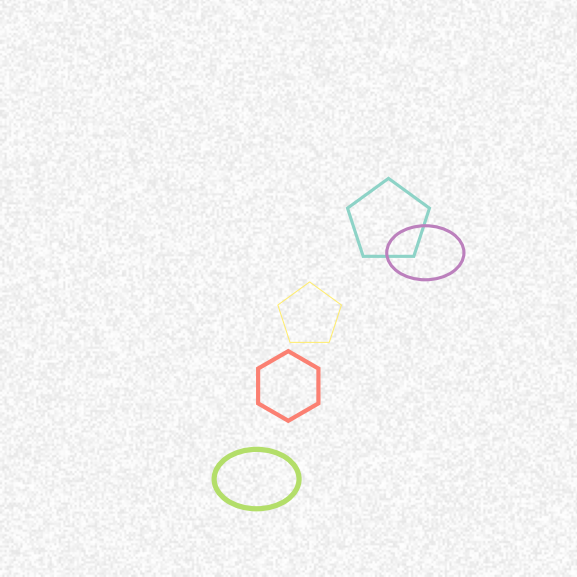[{"shape": "pentagon", "thickness": 1.5, "radius": 0.37, "center": [0.673, 0.616]}, {"shape": "hexagon", "thickness": 2, "radius": 0.3, "center": [0.499, 0.331]}, {"shape": "oval", "thickness": 2.5, "radius": 0.37, "center": [0.444, 0.17]}, {"shape": "oval", "thickness": 1.5, "radius": 0.33, "center": [0.737, 0.561]}, {"shape": "pentagon", "thickness": 0.5, "radius": 0.29, "center": [0.536, 0.453]}]